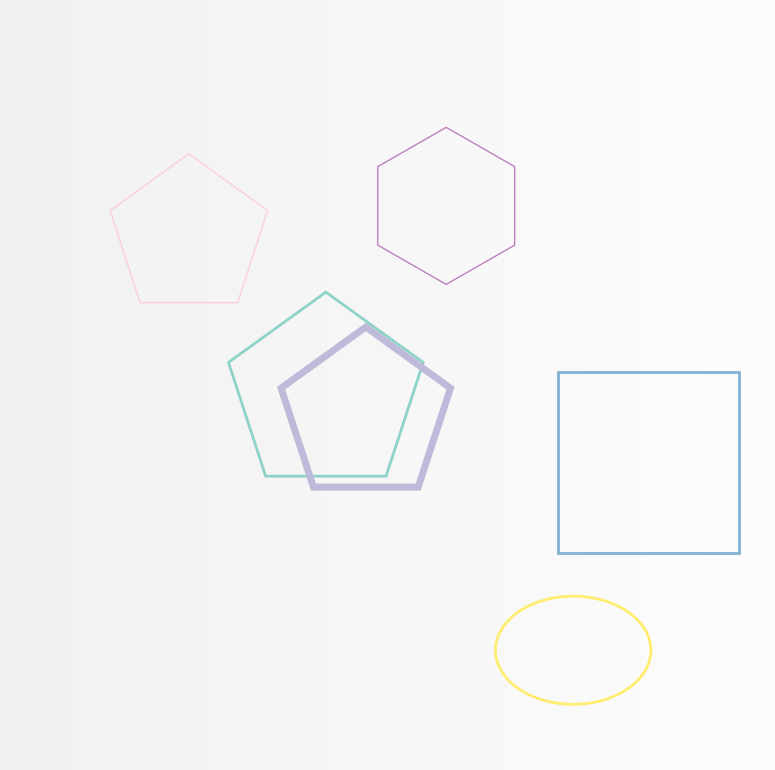[{"shape": "pentagon", "thickness": 1, "radius": 0.66, "center": [0.42, 0.489]}, {"shape": "pentagon", "thickness": 2.5, "radius": 0.57, "center": [0.472, 0.46]}, {"shape": "square", "thickness": 1, "radius": 0.59, "center": [0.837, 0.399]}, {"shape": "pentagon", "thickness": 0.5, "radius": 0.53, "center": [0.244, 0.693]}, {"shape": "hexagon", "thickness": 0.5, "radius": 0.51, "center": [0.576, 0.733]}, {"shape": "oval", "thickness": 1, "radius": 0.5, "center": [0.74, 0.156]}]